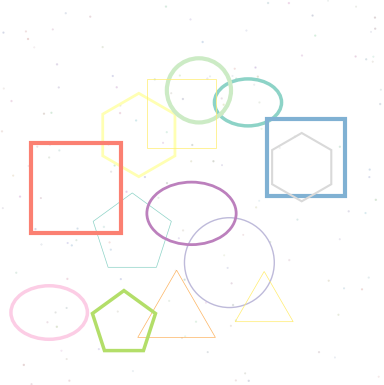[{"shape": "oval", "thickness": 2.5, "radius": 0.44, "center": [0.644, 0.734]}, {"shape": "pentagon", "thickness": 0.5, "radius": 0.53, "center": [0.344, 0.392]}, {"shape": "hexagon", "thickness": 2, "radius": 0.54, "center": [0.361, 0.649]}, {"shape": "circle", "thickness": 1, "radius": 0.58, "center": [0.596, 0.318]}, {"shape": "square", "thickness": 3, "radius": 0.59, "center": [0.197, 0.512]}, {"shape": "square", "thickness": 3, "radius": 0.5, "center": [0.794, 0.59]}, {"shape": "triangle", "thickness": 0.5, "radius": 0.58, "center": [0.459, 0.182]}, {"shape": "pentagon", "thickness": 2.5, "radius": 0.43, "center": [0.322, 0.159]}, {"shape": "oval", "thickness": 2.5, "radius": 0.5, "center": [0.128, 0.188]}, {"shape": "hexagon", "thickness": 1.5, "radius": 0.44, "center": [0.784, 0.566]}, {"shape": "oval", "thickness": 2, "radius": 0.58, "center": [0.497, 0.446]}, {"shape": "circle", "thickness": 3, "radius": 0.42, "center": [0.517, 0.765]}, {"shape": "square", "thickness": 0.5, "radius": 0.45, "center": [0.472, 0.706]}, {"shape": "triangle", "thickness": 0.5, "radius": 0.43, "center": [0.686, 0.208]}]